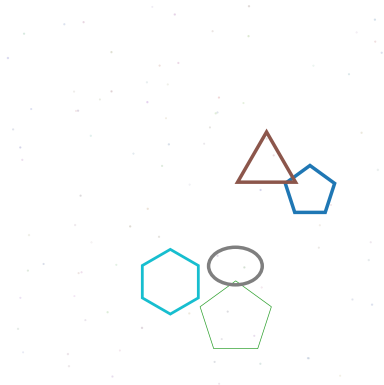[{"shape": "pentagon", "thickness": 2.5, "radius": 0.34, "center": [0.805, 0.503]}, {"shape": "pentagon", "thickness": 0.5, "radius": 0.49, "center": [0.612, 0.173]}, {"shape": "triangle", "thickness": 2.5, "radius": 0.43, "center": [0.692, 0.57]}, {"shape": "oval", "thickness": 2.5, "radius": 0.35, "center": [0.611, 0.309]}, {"shape": "hexagon", "thickness": 2, "radius": 0.42, "center": [0.442, 0.268]}]